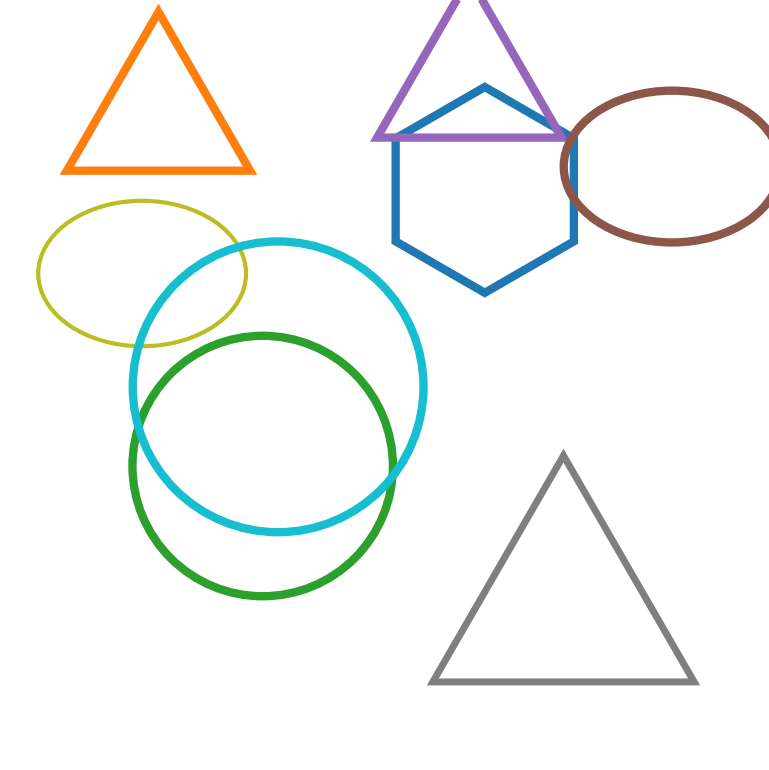[{"shape": "hexagon", "thickness": 3, "radius": 0.67, "center": [0.63, 0.753]}, {"shape": "triangle", "thickness": 3, "radius": 0.69, "center": [0.206, 0.847]}, {"shape": "circle", "thickness": 3, "radius": 0.85, "center": [0.341, 0.395]}, {"shape": "triangle", "thickness": 3, "radius": 0.69, "center": [0.61, 0.89]}, {"shape": "oval", "thickness": 3, "radius": 0.7, "center": [0.873, 0.784]}, {"shape": "triangle", "thickness": 2.5, "radius": 0.98, "center": [0.732, 0.212]}, {"shape": "oval", "thickness": 1.5, "radius": 0.67, "center": [0.185, 0.645]}, {"shape": "circle", "thickness": 3, "radius": 0.94, "center": [0.361, 0.498]}]